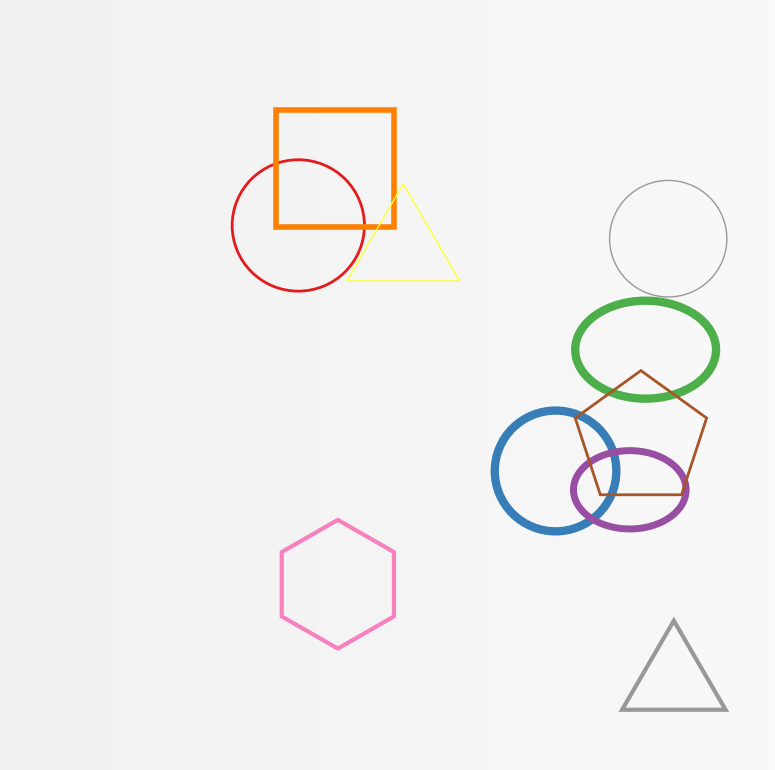[{"shape": "circle", "thickness": 1, "radius": 0.43, "center": [0.385, 0.707]}, {"shape": "circle", "thickness": 3, "radius": 0.39, "center": [0.717, 0.388]}, {"shape": "oval", "thickness": 3, "radius": 0.45, "center": [0.833, 0.546]}, {"shape": "oval", "thickness": 2.5, "radius": 0.36, "center": [0.813, 0.364]}, {"shape": "square", "thickness": 2, "radius": 0.38, "center": [0.432, 0.781]}, {"shape": "triangle", "thickness": 0.5, "radius": 0.42, "center": [0.52, 0.677]}, {"shape": "pentagon", "thickness": 1, "radius": 0.45, "center": [0.827, 0.43]}, {"shape": "hexagon", "thickness": 1.5, "radius": 0.42, "center": [0.436, 0.241]}, {"shape": "circle", "thickness": 0.5, "radius": 0.38, "center": [0.862, 0.69]}, {"shape": "triangle", "thickness": 1.5, "radius": 0.39, "center": [0.869, 0.117]}]